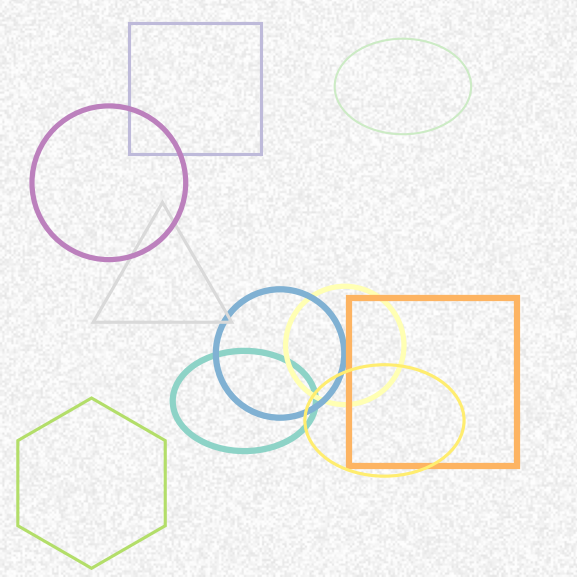[{"shape": "oval", "thickness": 3, "radius": 0.62, "center": [0.423, 0.305]}, {"shape": "circle", "thickness": 2.5, "radius": 0.51, "center": [0.597, 0.401]}, {"shape": "square", "thickness": 1.5, "radius": 0.57, "center": [0.338, 0.846]}, {"shape": "circle", "thickness": 3, "radius": 0.56, "center": [0.485, 0.387]}, {"shape": "square", "thickness": 3, "radius": 0.73, "center": [0.75, 0.337]}, {"shape": "hexagon", "thickness": 1.5, "radius": 0.74, "center": [0.159, 0.162]}, {"shape": "triangle", "thickness": 1.5, "radius": 0.69, "center": [0.281, 0.51]}, {"shape": "circle", "thickness": 2.5, "radius": 0.67, "center": [0.188, 0.683]}, {"shape": "oval", "thickness": 1, "radius": 0.59, "center": [0.698, 0.849]}, {"shape": "oval", "thickness": 1.5, "radius": 0.69, "center": [0.666, 0.271]}]